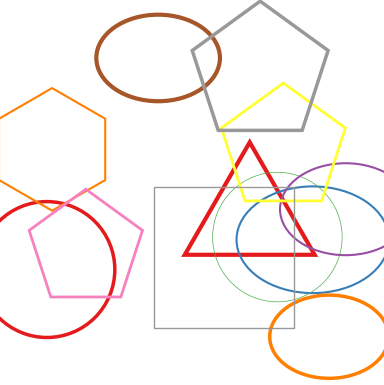[{"shape": "circle", "thickness": 2.5, "radius": 0.88, "center": [0.122, 0.3]}, {"shape": "triangle", "thickness": 3, "radius": 0.97, "center": [0.649, 0.436]}, {"shape": "oval", "thickness": 1.5, "radius": 0.99, "center": [0.812, 0.377]}, {"shape": "circle", "thickness": 0.5, "radius": 0.84, "center": [0.72, 0.384]}, {"shape": "oval", "thickness": 1.5, "radius": 0.85, "center": [0.898, 0.457]}, {"shape": "oval", "thickness": 2.5, "radius": 0.77, "center": [0.855, 0.125]}, {"shape": "hexagon", "thickness": 1.5, "radius": 0.8, "center": [0.135, 0.612]}, {"shape": "pentagon", "thickness": 2, "radius": 0.85, "center": [0.736, 0.615]}, {"shape": "oval", "thickness": 3, "radius": 0.8, "center": [0.411, 0.849]}, {"shape": "pentagon", "thickness": 2, "radius": 0.77, "center": [0.223, 0.354]}, {"shape": "square", "thickness": 1, "radius": 0.91, "center": [0.582, 0.332]}, {"shape": "pentagon", "thickness": 2.5, "radius": 0.93, "center": [0.676, 0.811]}]